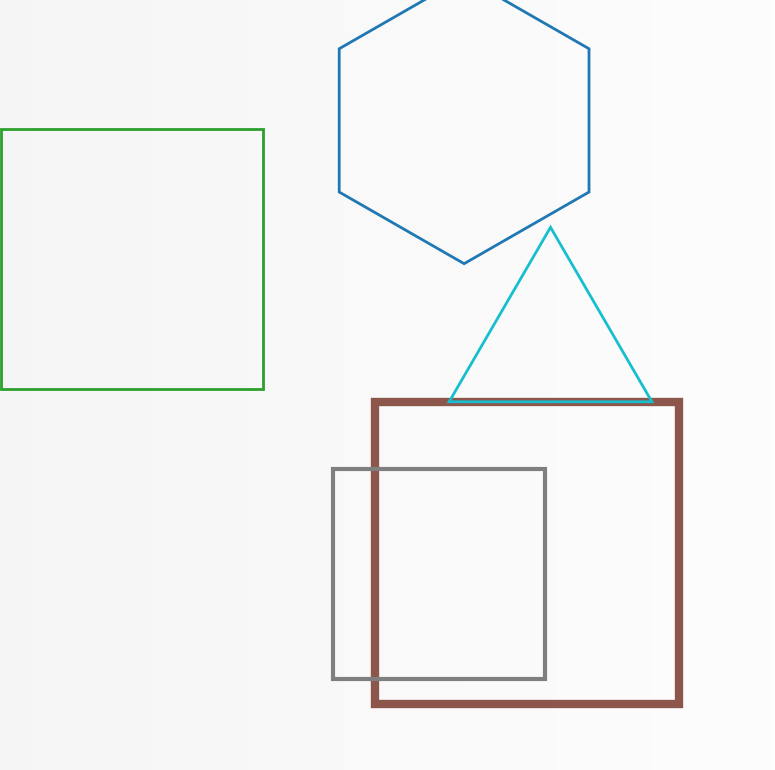[{"shape": "hexagon", "thickness": 1, "radius": 0.93, "center": [0.599, 0.844]}, {"shape": "square", "thickness": 1, "radius": 0.84, "center": [0.17, 0.663]}, {"shape": "square", "thickness": 3, "radius": 0.98, "center": [0.68, 0.282]}, {"shape": "square", "thickness": 1.5, "radius": 0.68, "center": [0.567, 0.254]}, {"shape": "triangle", "thickness": 1, "radius": 0.76, "center": [0.71, 0.554]}]